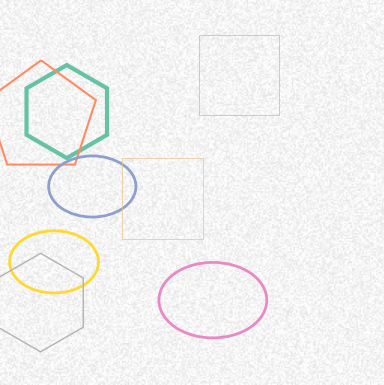[{"shape": "hexagon", "thickness": 3, "radius": 0.6, "center": [0.173, 0.71]}, {"shape": "pentagon", "thickness": 1.5, "radius": 0.75, "center": [0.107, 0.694]}, {"shape": "oval", "thickness": 2, "radius": 0.57, "center": [0.24, 0.516]}, {"shape": "oval", "thickness": 2, "radius": 0.7, "center": [0.553, 0.22]}, {"shape": "square", "thickness": 0.5, "radius": 0.52, "center": [0.621, 0.806]}, {"shape": "oval", "thickness": 2, "radius": 0.58, "center": [0.14, 0.32]}, {"shape": "square", "thickness": 0.5, "radius": 0.53, "center": [0.422, 0.485]}, {"shape": "hexagon", "thickness": 1, "radius": 0.64, "center": [0.105, 0.214]}]